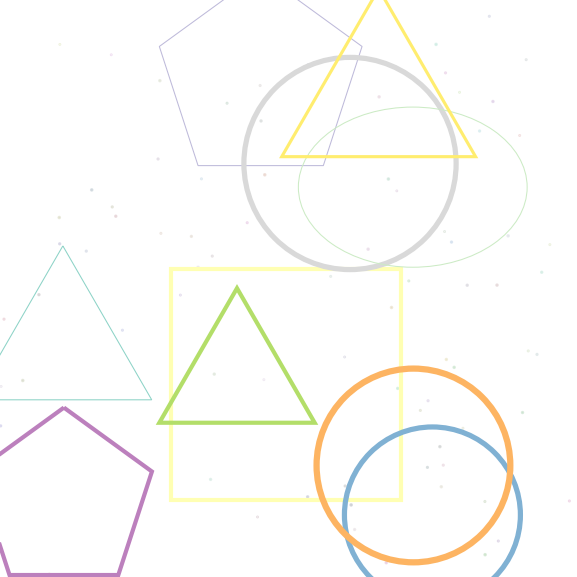[{"shape": "triangle", "thickness": 0.5, "radius": 0.89, "center": [0.109, 0.396]}, {"shape": "square", "thickness": 2, "radius": 1.0, "center": [0.495, 0.333]}, {"shape": "pentagon", "thickness": 0.5, "radius": 0.92, "center": [0.451, 0.862]}, {"shape": "circle", "thickness": 2.5, "radius": 0.76, "center": [0.749, 0.107]}, {"shape": "circle", "thickness": 3, "radius": 0.84, "center": [0.716, 0.193]}, {"shape": "triangle", "thickness": 2, "radius": 0.78, "center": [0.41, 0.345]}, {"shape": "circle", "thickness": 2.5, "radius": 0.92, "center": [0.606, 0.716]}, {"shape": "pentagon", "thickness": 2, "radius": 0.8, "center": [0.111, 0.133]}, {"shape": "oval", "thickness": 0.5, "radius": 0.99, "center": [0.715, 0.675]}, {"shape": "triangle", "thickness": 1.5, "radius": 0.97, "center": [0.656, 0.825]}]